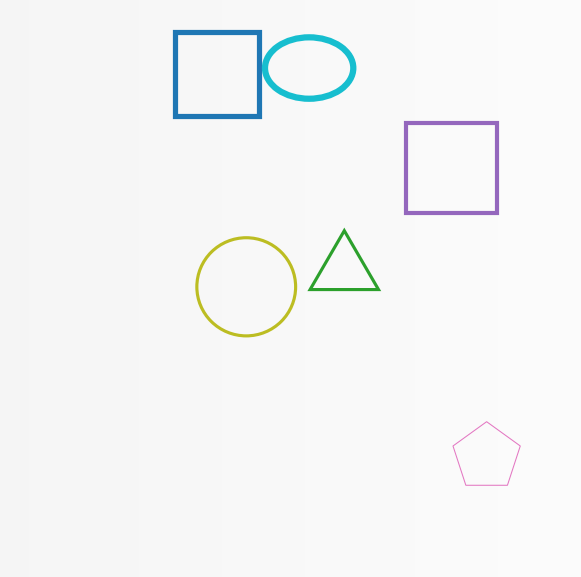[{"shape": "square", "thickness": 2.5, "radius": 0.36, "center": [0.373, 0.872]}, {"shape": "triangle", "thickness": 1.5, "radius": 0.34, "center": [0.592, 0.532]}, {"shape": "square", "thickness": 2, "radius": 0.39, "center": [0.776, 0.709]}, {"shape": "pentagon", "thickness": 0.5, "radius": 0.3, "center": [0.837, 0.208]}, {"shape": "circle", "thickness": 1.5, "radius": 0.42, "center": [0.424, 0.502]}, {"shape": "oval", "thickness": 3, "radius": 0.38, "center": [0.532, 0.881]}]